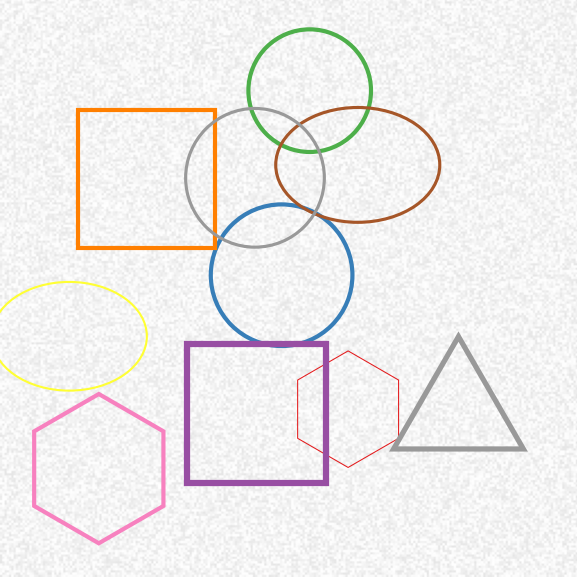[{"shape": "hexagon", "thickness": 0.5, "radius": 0.5, "center": [0.603, 0.291]}, {"shape": "circle", "thickness": 2, "radius": 0.61, "center": [0.488, 0.523]}, {"shape": "circle", "thickness": 2, "radius": 0.53, "center": [0.536, 0.842]}, {"shape": "square", "thickness": 3, "radius": 0.6, "center": [0.443, 0.284]}, {"shape": "square", "thickness": 2, "radius": 0.6, "center": [0.254, 0.689]}, {"shape": "oval", "thickness": 1, "radius": 0.67, "center": [0.12, 0.417]}, {"shape": "oval", "thickness": 1.5, "radius": 0.71, "center": [0.619, 0.714]}, {"shape": "hexagon", "thickness": 2, "radius": 0.65, "center": [0.171, 0.188]}, {"shape": "circle", "thickness": 1.5, "radius": 0.6, "center": [0.442, 0.691]}, {"shape": "triangle", "thickness": 2.5, "radius": 0.65, "center": [0.794, 0.287]}]